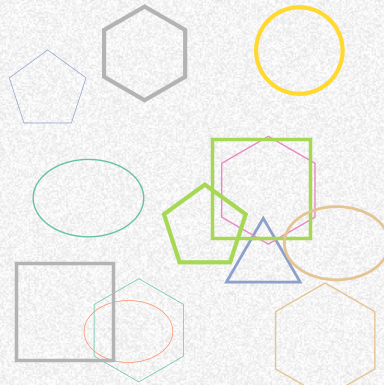[{"shape": "hexagon", "thickness": 0.5, "radius": 0.67, "center": [0.361, 0.142]}, {"shape": "oval", "thickness": 1, "radius": 0.72, "center": [0.23, 0.485]}, {"shape": "oval", "thickness": 0.5, "radius": 0.58, "center": [0.334, 0.139]}, {"shape": "triangle", "thickness": 2, "radius": 0.55, "center": [0.684, 0.323]}, {"shape": "pentagon", "thickness": 0.5, "radius": 0.52, "center": [0.124, 0.765]}, {"shape": "hexagon", "thickness": 1, "radius": 0.7, "center": [0.697, 0.506]}, {"shape": "pentagon", "thickness": 3, "radius": 0.56, "center": [0.532, 0.409]}, {"shape": "square", "thickness": 2.5, "radius": 0.64, "center": [0.679, 0.51]}, {"shape": "circle", "thickness": 3, "radius": 0.56, "center": [0.778, 0.869]}, {"shape": "oval", "thickness": 2, "radius": 0.68, "center": [0.875, 0.368]}, {"shape": "hexagon", "thickness": 1, "radius": 0.74, "center": [0.845, 0.116]}, {"shape": "hexagon", "thickness": 3, "radius": 0.61, "center": [0.376, 0.861]}, {"shape": "square", "thickness": 2.5, "radius": 0.63, "center": [0.166, 0.19]}]